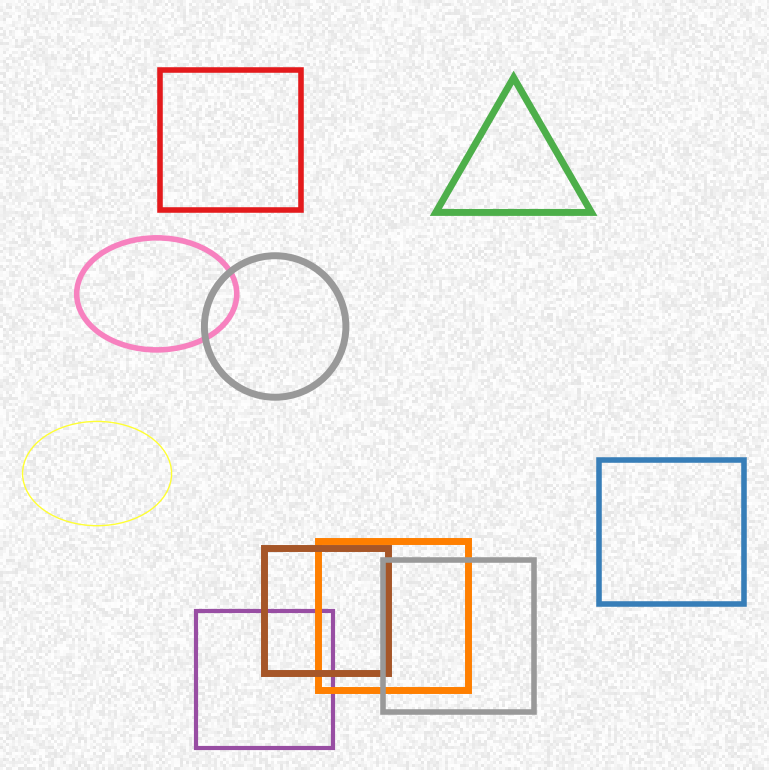[{"shape": "square", "thickness": 2, "radius": 0.46, "center": [0.299, 0.818]}, {"shape": "square", "thickness": 2, "radius": 0.47, "center": [0.872, 0.309]}, {"shape": "triangle", "thickness": 2.5, "radius": 0.58, "center": [0.667, 0.782]}, {"shape": "square", "thickness": 1.5, "radius": 0.44, "center": [0.344, 0.118]}, {"shape": "square", "thickness": 2.5, "radius": 0.49, "center": [0.51, 0.2]}, {"shape": "oval", "thickness": 0.5, "radius": 0.48, "center": [0.126, 0.385]}, {"shape": "square", "thickness": 2.5, "radius": 0.41, "center": [0.424, 0.207]}, {"shape": "oval", "thickness": 2, "radius": 0.52, "center": [0.204, 0.618]}, {"shape": "circle", "thickness": 2.5, "radius": 0.46, "center": [0.357, 0.576]}, {"shape": "square", "thickness": 2, "radius": 0.49, "center": [0.595, 0.174]}]